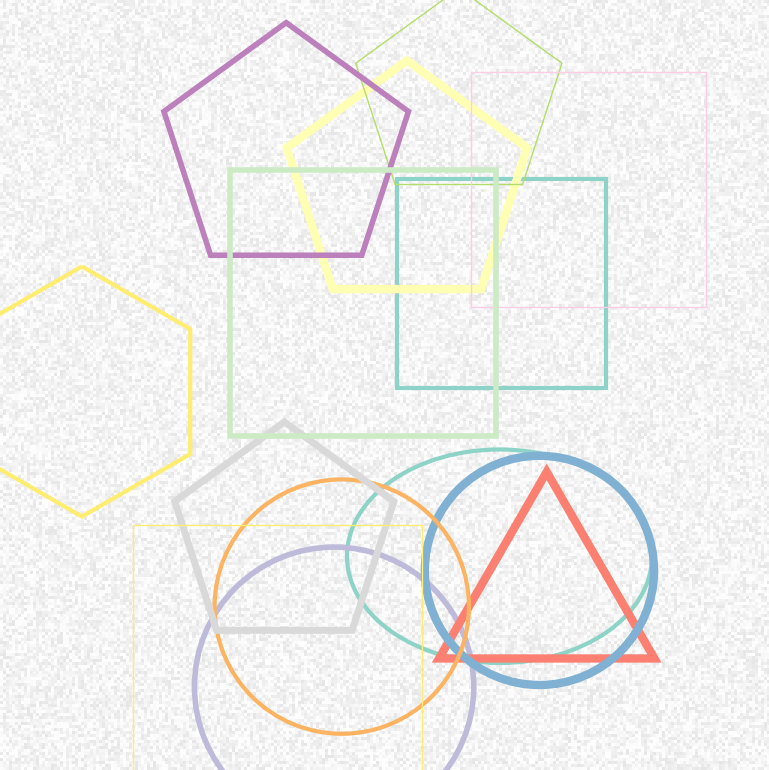[{"shape": "oval", "thickness": 1.5, "radius": 0.99, "center": [0.649, 0.278]}, {"shape": "square", "thickness": 1.5, "radius": 0.68, "center": [0.651, 0.632]}, {"shape": "pentagon", "thickness": 3, "radius": 0.82, "center": [0.528, 0.757]}, {"shape": "circle", "thickness": 2, "radius": 0.91, "center": [0.434, 0.108]}, {"shape": "triangle", "thickness": 3, "radius": 0.81, "center": [0.71, 0.226]}, {"shape": "circle", "thickness": 3, "radius": 0.74, "center": [0.701, 0.259]}, {"shape": "circle", "thickness": 1.5, "radius": 0.83, "center": [0.444, 0.212]}, {"shape": "pentagon", "thickness": 0.5, "radius": 0.7, "center": [0.596, 0.874]}, {"shape": "square", "thickness": 0.5, "radius": 0.76, "center": [0.764, 0.754]}, {"shape": "pentagon", "thickness": 2.5, "radius": 0.75, "center": [0.369, 0.302]}, {"shape": "pentagon", "thickness": 2, "radius": 0.83, "center": [0.372, 0.804]}, {"shape": "square", "thickness": 2, "radius": 0.86, "center": [0.472, 0.607]}, {"shape": "hexagon", "thickness": 1.5, "radius": 0.81, "center": [0.106, 0.492]}, {"shape": "square", "thickness": 0.5, "radius": 0.94, "center": [0.361, 0.13]}]